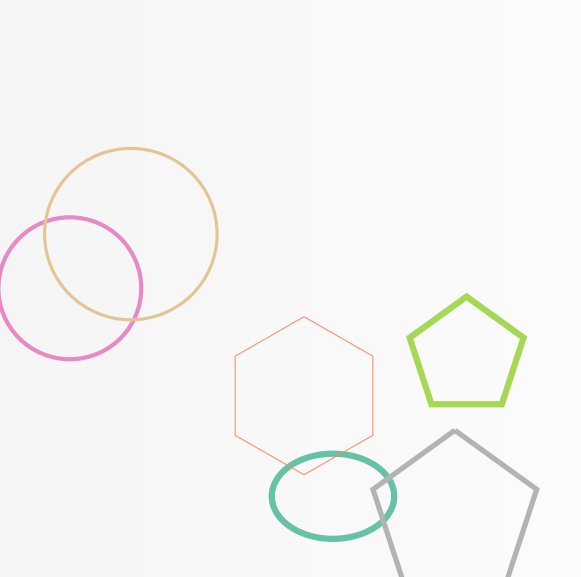[{"shape": "oval", "thickness": 3, "radius": 0.53, "center": [0.573, 0.14]}, {"shape": "hexagon", "thickness": 0.5, "radius": 0.68, "center": [0.523, 0.314]}, {"shape": "circle", "thickness": 2, "radius": 0.61, "center": [0.12, 0.5]}, {"shape": "pentagon", "thickness": 3, "radius": 0.52, "center": [0.803, 0.382]}, {"shape": "circle", "thickness": 1.5, "radius": 0.74, "center": [0.225, 0.594]}, {"shape": "pentagon", "thickness": 2.5, "radius": 0.74, "center": [0.783, 0.106]}]